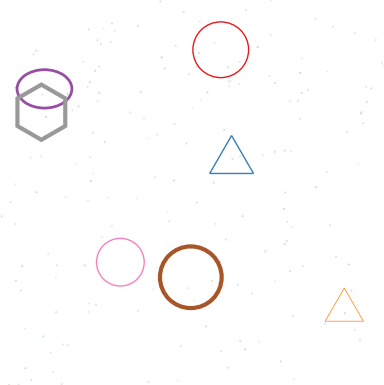[{"shape": "circle", "thickness": 1, "radius": 0.36, "center": [0.573, 0.871]}, {"shape": "triangle", "thickness": 1, "radius": 0.33, "center": [0.602, 0.582]}, {"shape": "oval", "thickness": 2, "radius": 0.36, "center": [0.116, 0.769]}, {"shape": "triangle", "thickness": 0.5, "radius": 0.29, "center": [0.894, 0.194]}, {"shape": "circle", "thickness": 3, "radius": 0.4, "center": [0.496, 0.28]}, {"shape": "circle", "thickness": 1, "radius": 0.31, "center": [0.313, 0.319]}, {"shape": "hexagon", "thickness": 3, "radius": 0.36, "center": [0.107, 0.709]}]